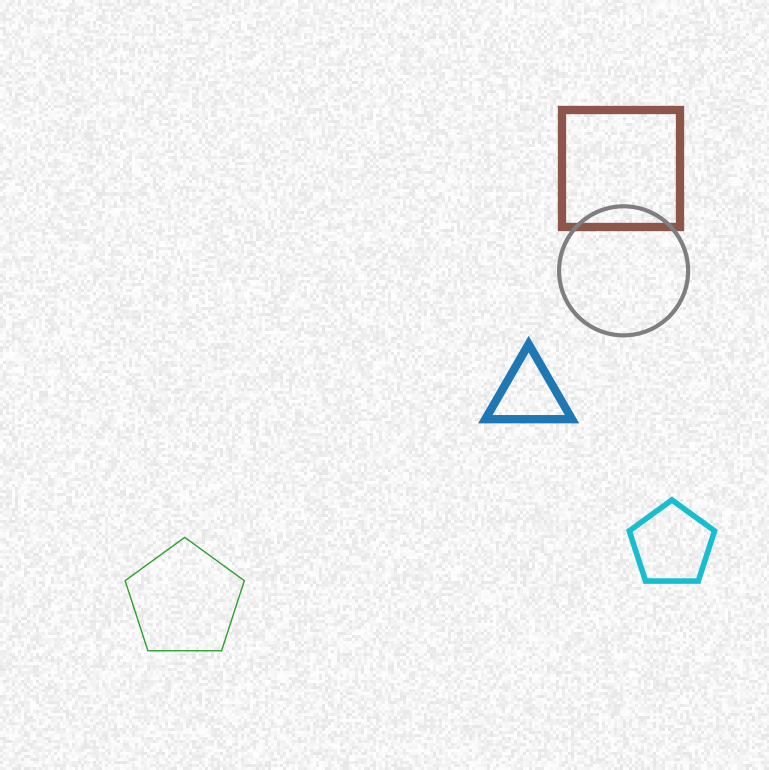[{"shape": "triangle", "thickness": 3, "radius": 0.32, "center": [0.687, 0.488]}, {"shape": "pentagon", "thickness": 0.5, "radius": 0.41, "center": [0.24, 0.221]}, {"shape": "square", "thickness": 3, "radius": 0.38, "center": [0.807, 0.781]}, {"shape": "circle", "thickness": 1.5, "radius": 0.42, "center": [0.81, 0.648]}, {"shape": "pentagon", "thickness": 2, "radius": 0.29, "center": [0.873, 0.293]}]